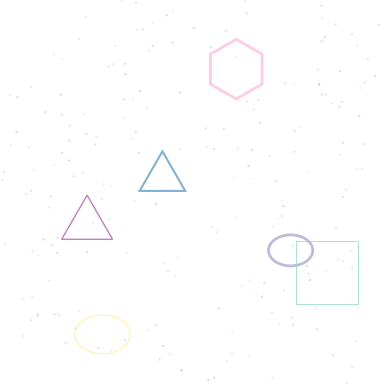[{"shape": "square", "thickness": 0.5, "radius": 0.4, "center": [0.848, 0.292]}, {"shape": "oval", "thickness": 2, "radius": 0.29, "center": [0.755, 0.35]}, {"shape": "triangle", "thickness": 1.5, "radius": 0.34, "center": [0.422, 0.538]}, {"shape": "hexagon", "thickness": 2, "radius": 0.39, "center": [0.614, 0.82]}, {"shape": "triangle", "thickness": 1, "radius": 0.38, "center": [0.226, 0.417]}, {"shape": "oval", "thickness": 0.5, "radius": 0.36, "center": [0.266, 0.131]}]